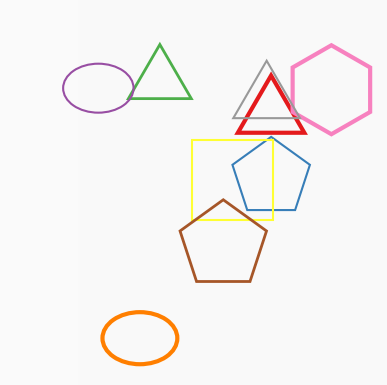[{"shape": "triangle", "thickness": 3, "radius": 0.5, "center": [0.7, 0.705]}, {"shape": "pentagon", "thickness": 1.5, "radius": 0.53, "center": [0.7, 0.539]}, {"shape": "triangle", "thickness": 2, "radius": 0.47, "center": [0.413, 0.791]}, {"shape": "oval", "thickness": 1.5, "radius": 0.45, "center": [0.254, 0.771]}, {"shape": "oval", "thickness": 3, "radius": 0.48, "center": [0.361, 0.122]}, {"shape": "square", "thickness": 1.5, "radius": 0.52, "center": [0.6, 0.532]}, {"shape": "pentagon", "thickness": 2, "radius": 0.59, "center": [0.576, 0.364]}, {"shape": "hexagon", "thickness": 3, "radius": 0.58, "center": [0.855, 0.767]}, {"shape": "triangle", "thickness": 1.5, "radius": 0.5, "center": [0.688, 0.743]}]